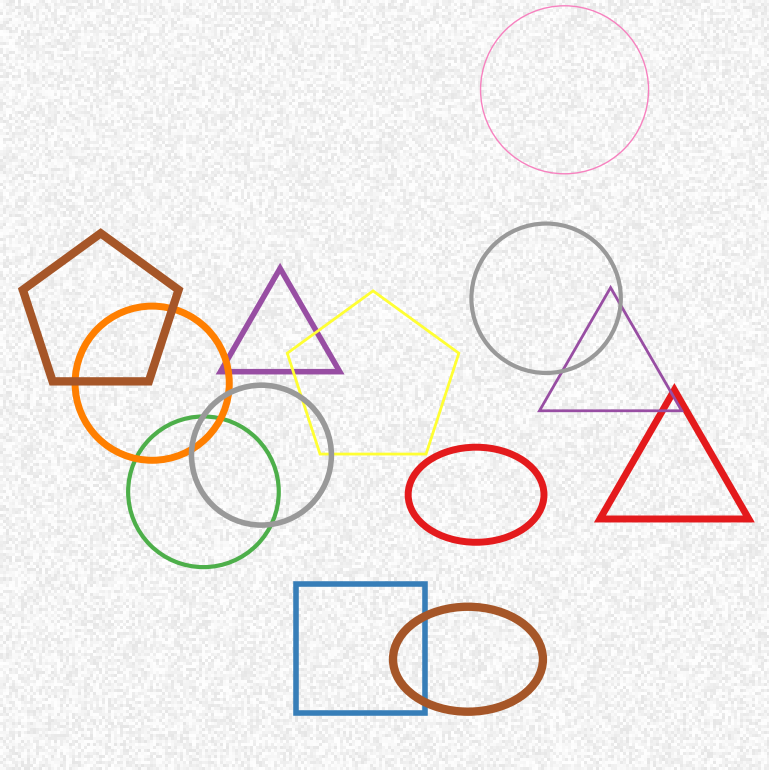[{"shape": "oval", "thickness": 2.5, "radius": 0.44, "center": [0.618, 0.357]}, {"shape": "triangle", "thickness": 2.5, "radius": 0.56, "center": [0.876, 0.382]}, {"shape": "square", "thickness": 2, "radius": 0.42, "center": [0.468, 0.158]}, {"shape": "circle", "thickness": 1.5, "radius": 0.49, "center": [0.264, 0.361]}, {"shape": "triangle", "thickness": 2, "radius": 0.45, "center": [0.364, 0.562]}, {"shape": "triangle", "thickness": 1, "radius": 0.53, "center": [0.793, 0.52]}, {"shape": "circle", "thickness": 2.5, "radius": 0.5, "center": [0.198, 0.502]}, {"shape": "pentagon", "thickness": 1, "radius": 0.59, "center": [0.484, 0.505]}, {"shape": "oval", "thickness": 3, "radius": 0.49, "center": [0.608, 0.144]}, {"shape": "pentagon", "thickness": 3, "radius": 0.53, "center": [0.131, 0.591]}, {"shape": "circle", "thickness": 0.5, "radius": 0.55, "center": [0.733, 0.883]}, {"shape": "circle", "thickness": 2, "radius": 0.45, "center": [0.34, 0.409]}, {"shape": "circle", "thickness": 1.5, "radius": 0.49, "center": [0.709, 0.613]}]